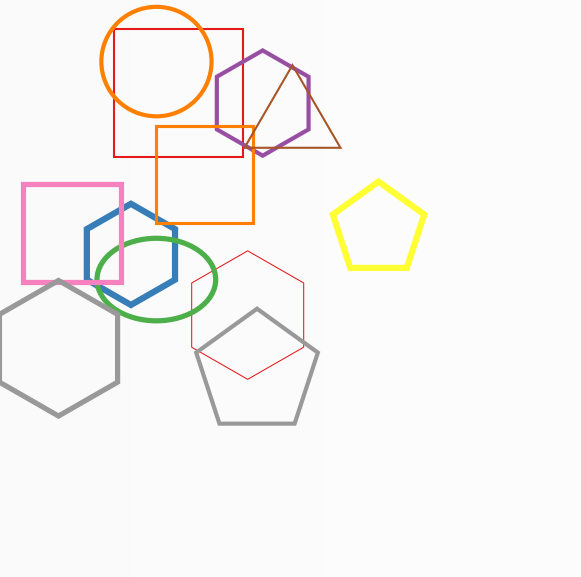[{"shape": "square", "thickness": 1, "radius": 0.55, "center": [0.307, 0.838]}, {"shape": "hexagon", "thickness": 0.5, "radius": 0.56, "center": [0.426, 0.454]}, {"shape": "hexagon", "thickness": 3, "radius": 0.44, "center": [0.225, 0.559]}, {"shape": "oval", "thickness": 2.5, "radius": 0.51, "center": [0.269, 0.515]}, {"shape": "hexagon", "thickness": 2, "radius": 0.46, "center": [0.452, 0.821]}, {"shape": "square", "thickness": 1.5, "radius": 0.42, "center": [0.352, 0.697]}, {"shape": "circle", "thickness": 2, "radius": 0.47, "center": [0.269, 0.893]}, {"shape": "pentagon", "thickness": 3, "radius": 0.41, "center": [0.651, 0.602]}, {"shape": "triangle", "thickness": 1, "radius": 0.48, "center": [0.503, 0.791]}, {"shape": "square", "thickness": 2.5, "radius": 0.42, "center": [0.124, 0.596]}, {"shape": "pentagon", "thickness": 2, "radius": 0.55, "center": [0.442, 0.355]}, {"shape": "hexagon", "thickness": 2.5, "radius": 0.59, "center": [0.101, 0.396]}]